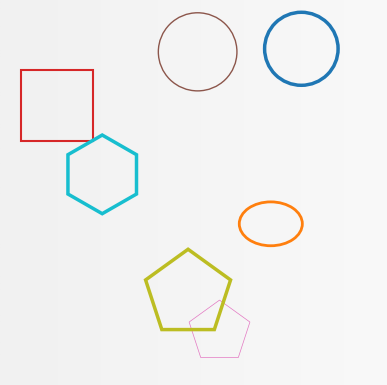[{"shape": "circle", "thickness": 2.5, "radius": 0.47, "center": [0.778, 0.873]}, {"shape": "oval", "thickness": 2, "radius": 0.41, "center": [0.699, 0.419]}, {"shape": "square", "thickness": 1.5, "radius": 0.46, "center": [0.147, 0.727]}, {"shape": "circle", "thickness": 1, "radius": 0.51, "center": [0.51, 0.865]}, {"shape": "pentagon", "thickness": 0.5, "radius": 0.41, "center": [0.566, 0.138]}, {"shape": "pentagon", "thickness": 2.5, "radius": 0.58, "center": [0.485, 0.237]}, {"shape": "hexagon", "thickness": 2.5, "radius": 0.51, "center": [0.264, 0.547]}]